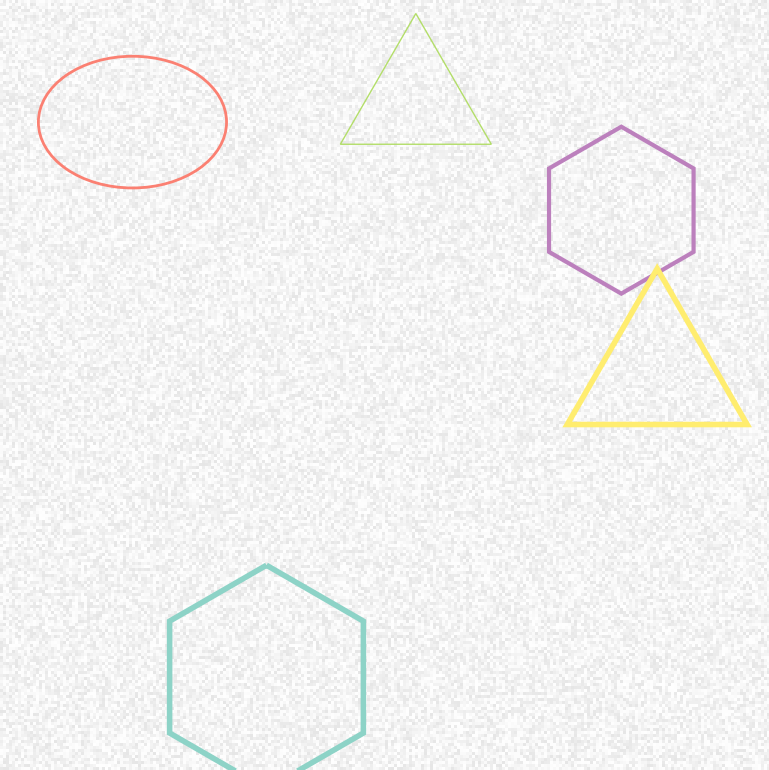[{"shape": "hexagon", "thickness": 2, "radius": 0.73, "center": [0.346, 0.121]}, {"shape": "oval", "thickness": 1, "radius": 0.61, "center": [0.172, 0.841]}, {"shape": "triangle", "thickness": 0.5, "radius": 0.57, "center": [0.54, 0.869]}, {"shape": "hexagon", "thickness": 1.5, "radius": 0.54, "center": [0.807, 0.727]}, {"shape": "triangle", "thickness": 2, "radius": 0.67, "center": [0.853, 0.516]}]